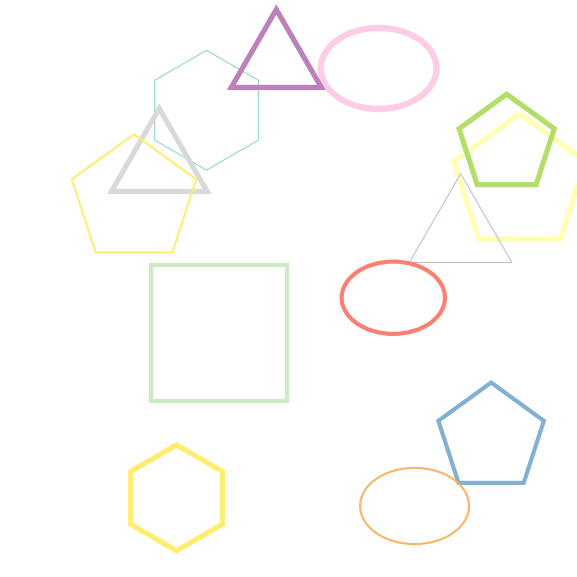[{"shape": "hexagon", "thickness": 0.5, "radius": 0.52, "center": [0.358, 0.808]}, {"shape": "pentagon", "thickness": 2.5, "radius": 0.6, "center": [0.9, 0.682]}, {"shape": "triangle", "thickness": 0.5, "radius": 0.51, "center": [0.798, 0.596]}, {"shape": "oval", "thickness": 2, "radius": 0.45, "center": [0.681, 0.484]}, {"shape": "pentagon", "thickness": 2, "radius": 0.48, "center": [0.85, 0.241]}, {"shape": "oval", "thickness": 1, "radius": 0.47, "center": [0.718, 0.123]}, {"shape": "pentagon", "thickness": 2.5, "radius": 0.43, "center": [0.877, 0.749]}, {"shape": "oval", "thickness": 3, "radius": 0.5, "center": [0.656, 0.881]}, {"shape": "triangle", "thickness": 2.5, "radius": 0.48, "center": [0.276, 0.716]}, {"shape": "triangle", "thickness": 2.5, "radius": 0.45, "center": [0.478, 0.893]}, {"shape": "square", "thickness": 2, "radius": 0.59, "center": [0.379, 0.422]}, {"shape": "hexagon", "thickness": 2.5, "radius": 0.46, "center": [0.306, 0.137]}, {"shape": "pentagon", "thickness": 1, "radius": 0.57, "center": [0.232, 0.654]}]